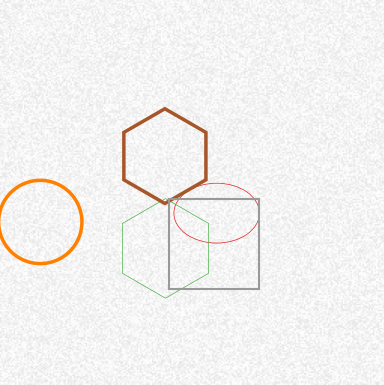[{"shape": "oval", "thickness": 0.5, "radius": 0.56, "center": [0.563, 0.446]}, {"shape": "hexagon", "thickness": 0.5, "radius": 0.65, "center": [0.43, 0.355]}, {"shape": "circle", "thickness": 2.5, "radius": 0.54, "center": [0.105, 0.423]}, {"shape": "hexagon", "thickness": 2.5, "radius": 0.62, "center": [0.428, 0.595]}, {"shape": "square", "thickness": 1.5, "radius": 0.58, "center": [0.557, 0.365]}]